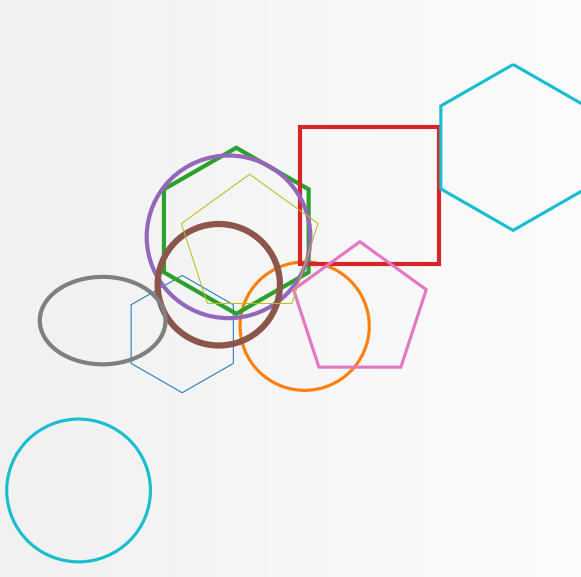[{"shape": "hexagon", "thickness": 0.5, "radius": 0.51, "center": [0.313, 0.421]}, {"shape": "circle", "thickness": 1.5, "radius": 0.56, "center": [0.524, 0.434]}, {"shape": "hexagon", "thickness": 2, "radius": 0.72, "center": [0.407, 0.6]}, {"shape": "square", "thickness": 2, "radius": 0.6, "center": [0.635, 0.661]}, {"shape": "circle", "thickness": 2, "radius": 0.7, "center": [0.393, 0.589]}, {"shape": "circle", "thickness": 3, "radius": 0.53, "center": [0.376, 0.506]}, {"shape": "pentagon", "thickness": 1.5, "radius": 0.6, "center": [0.619, 0.46]}, {"shape": "oval", "thickness": 2, "radius": 0.54, "center": [0.177, 0.444]}, {"shape": "pentagon", "thickness": 0.5, "radius": 0.62, "center": [0.43, 0.574]}, {"shape": "hexagon", "thickness": 1.5, "radius": 0.72, "center": [0.883, 0.744]}, {"shape": "circle", "thickness": 1.5, "radius": 0.62, "center": [0.135, 0.15]}]